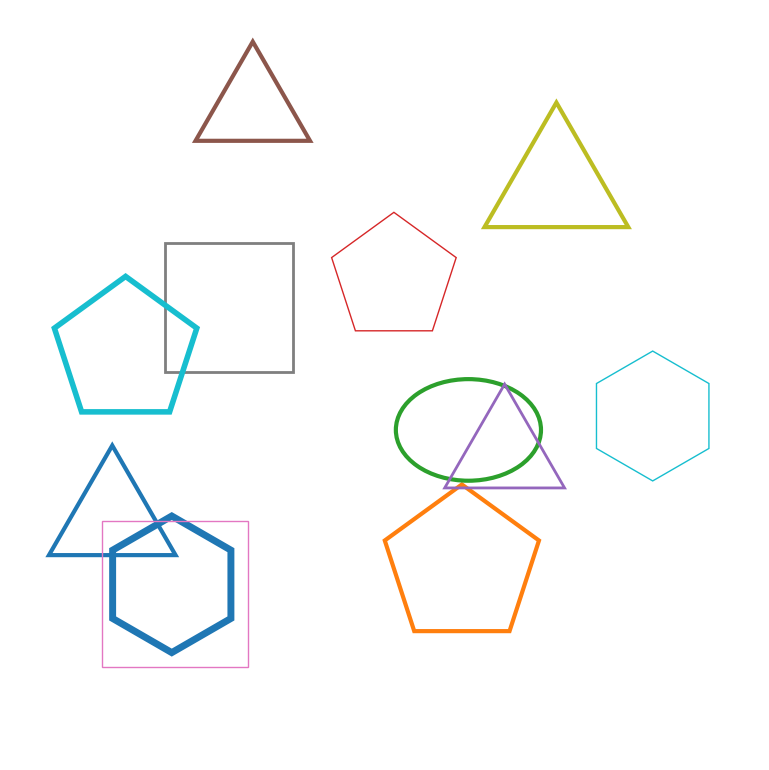[{"shape": "hexagon", "thickness": 2.5, "radius": 0.44, "center": [0.223, 0.241]}, {"shape": "triangle", "thickness": 1.5, "radius": 0.47, "center": [0.146, 0.327]}, {"shape": "pentagon", "thickness": 1.5, "radius": 0.53, "center": [0.6, 0.266]}, {"shape": "oval", "thickness": 1.5, "radius": 0.47, "center": [0.608, 0.442]}, {"shape": "pentagon", "thickness": 0.5, "radius": 0.43, "center": [0.512, 0.639]}, {"shape": "triangle", "thickness": 1, "radius": 0.45, "center": [0.655, 0.411]}, {"shape": "triangle", "thickness": 1.5, "radius": 0.43, "center": [0.328, 0.86]}, {"shape": "square", "thickness": 0.5, "radius": 0.48, "center": [0.227, 0.229]}, {"shape": "square", "thickness": 1, "radius": 0.42, "center": [0.297, 0.601]}, {"shape": "triangle", "thickness": 1.5, "radius": 0.54, "center": [0.723, 0.759]}, {"shape": "hexagon", "thickness": 0.5, "radius": 0.42, "center": [0.848, 0.46]}, {"shape": "pentagon", "thickness": 2, "radius": 0.49, "center": [0.163, 0.544]}]